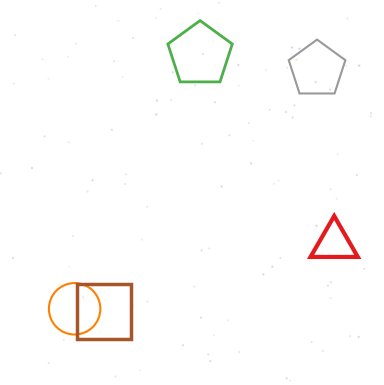[{"shape": "triangle", "thickness": 3, "radius": 0.35, "center": [0.868, 0.368]}, {"shape": "pentagon", "thickness": 2, "radius": 0.44, "center": [0.52, 0.859]}, {"shape": "circle", "thickness": 1.5, "radius": 0.33, "center": [0.194, 0.198]}, {"shape": "square", "thickness": 2.5, "radius": 0.36, "center": [0.27, 0.192]}, {"shape": "pentagon", "thickness": 1.5, "radius": 0.39, "center": [0.824, 0.82]}]